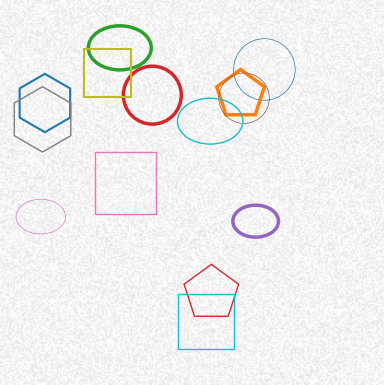[{"shape": "circle", "thickness": 0.5, "radius": 0.4, "center": [0.687, 0.82]}, {"shape": "hexagon", "thickness": 1.5, "radius": 0.38, "center": [0.117, 0.732]}, {"shape": "pentagon", "thickness": 2.5, "radius": 0.32, "center": [0.625, 0.755]}, {"shape": "oval", "thickness": 2.5, "radius": 0.41, "center": [0.311, 0.876]}, {"shape": "pentagon", "thickness": 1, "radius": 0.37, "center": [0.549, 0.239]}, {"shape": "circle", "thickness": 2.5, "radius": 0.38, "center": [0.396, 0.753]}, {"shape": "oval", "thickness": 2.5, "radius": 0.3, "center": [0.664, 0.426]}, {"shape": "circle", "thickness": 0.5, "radius": 0.33, "center": [0.634, 0.745]}, {"shape": "square", "thickness": 1, "radius": 0.4, "center": [0.326, 0.524]}, {"shape": "oval", "thickness": 0.5, "radius": 0.32, "center": [0.106, 0.437]}, {"shape": "hexagon", "thickness": 1, "radius": 0.42, "center": [0.11, 0.69]}, {"shape": "square", "thickness": 1.5, "radius": 0.31, "center": [0.28, 0.81]}, {"shape": "oval", "thickness": 1, "radius": 0.43, "center": [0.546, 0.685]}, {"shape": "square", "thickness": 1, "radius": 0.36, "center": [0.535, 0.165]}]